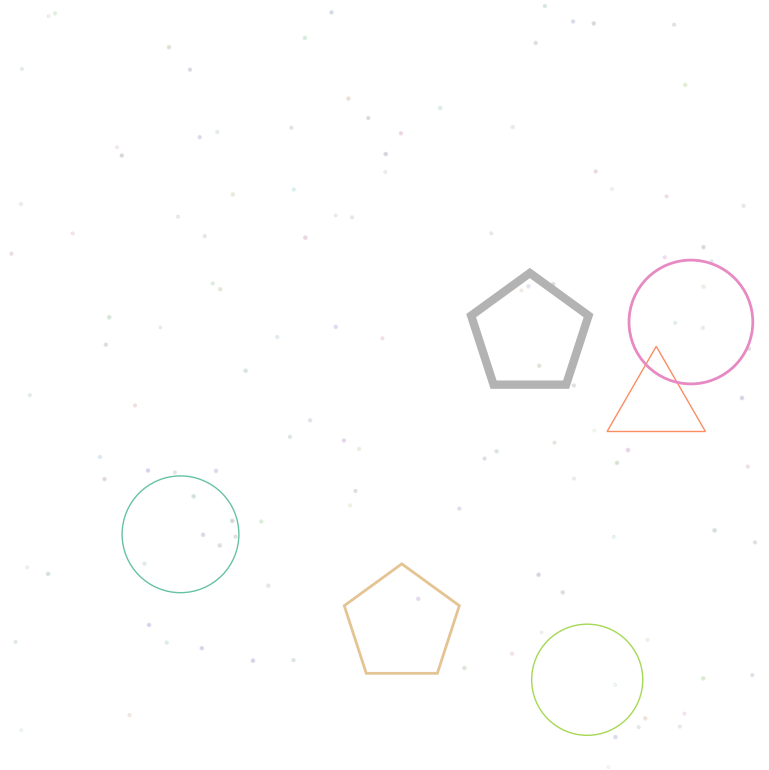[{"shape": "circle", "thickness": 0.5, "radius": 0.38, "center": [0.234, 0.306]}, {"shape": "triangle", "thickness": 0.5, "radius": 0.37, "center": [0.852, 0.476]}, {"shape": "circle", "thickness": 1, "radius": 0.4, "center": [0.897, 0.582]}, {"shape": "circle", "thickness": 0.5, "radius": 0.36, "center": [0.763, 0.117]}, {"shape": "pentagon", "thickness": 1, "radius": 0.39, "center": [0.522, 0.189]}, {"shape": "pentagon", "thickness": 3, "radius": 0.4, "center": [0.688, 0.565]}]